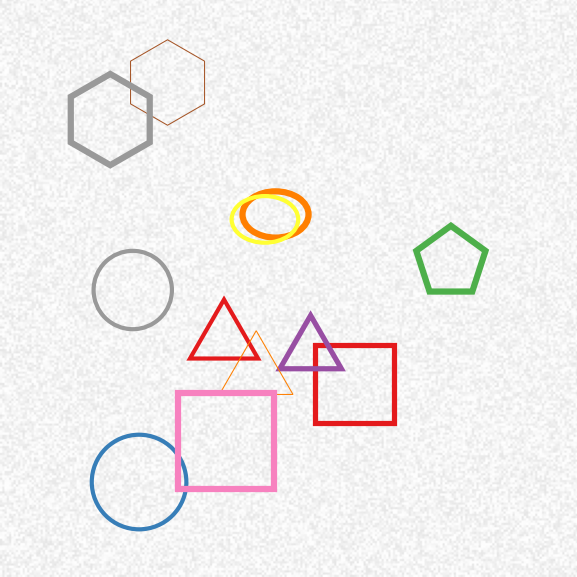[{"shape": "square", "thickness": 2.5, "radius": 0.34, "center": [0.614, 0.334]}, {"shape": "triangle", "thickness": 2, "radius": 0.34, "center": [0.388, 0.412]}, {"shape": "circle", "thickness": 2, "radius": 0.41, "center": [0.241, 0.164]}, {"shape": "pentagon", "thickness": 3, "radius": 0.31, "center": [0.781, 0.545]}, {"shape": "triangle", "thickness": 2.5, "radius": 0.31, "center": [0.538, 0.391]}, {"shape": "triangle", "thickness": 0.5, "radius": 0.37, "center": [0.444, 0.353]}, {"shape": "oval", "thickness": 3, "radius": 0.29, "center": [0.477, 0.628]}, {"shape": "oval", "thickness": 2, "radius": 0.29, "center": [0.459, 0.619]}, {"shape": "hexagon", "thickness": 0.5, "radius": 0.37, "center": [0.29, 0.856]}, {"shape": "square", "thickness": 3, "radius": 0.41, "center": [0.392, 0.236]}, {"shape": "circle", "thickness": 2, "radius": 0.34, "center": [0.23, 0.497]}, {"shape": "hexagon", "thickness": 3, "radius": 0.39, "center": [0.191, 0.792]}]